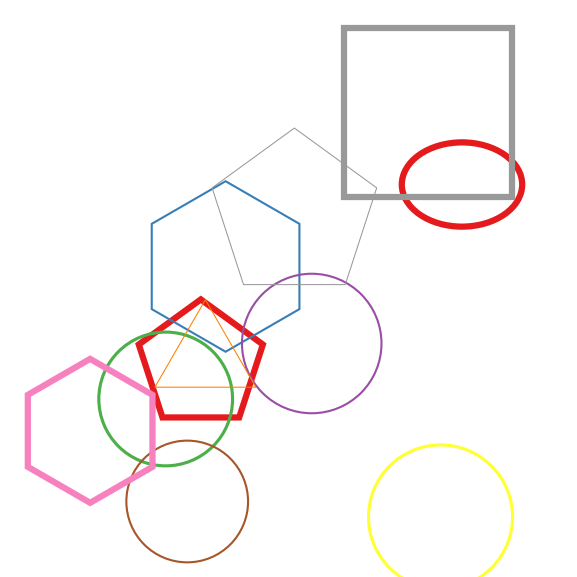[{"shape": "oval", "thickness": 3, "radius": 0.52, "center": [0.8, 0.68]}, {"shape": "pentagon", "thickness": 3, "radius": 0.56, "center": [0.348, 0.368]}, {"shape": "hexagon", "thickness": 1, "radius": 0.74, "center": [0.391, 0.538]}, {"shape": "circle", "thickness": 1.5, "radius": 0.58, "center": [0.287, 0.308]}, {"shape": "circle", "thickness": 1, "radius": 0.6, "center": [0.54, 0.404]}, {"shape": "triangle", "thickness": 0.5, "radius": 0.5, "center": [0.356, 0.379]}, {"shape": "circle", "thickness": 1.5, "radius": 0.62, "center": [0.763, 0.104]}, {"shape": "circle", "thickness": 1, "radius": 0.53, "center": [0.324, 0.131]}, {"shape": "hexagon", "thickness": 3, "radius": 0.62, "center": [0.156, 0.253]}, {"shape": "square", "thickness": 3, "radius": 0.73, "center": [0.741, 0.805]}, {"shape": "pentagon", "thickness": 0.5, "radius": 0.75, "center": [0.51, 0.628]}]